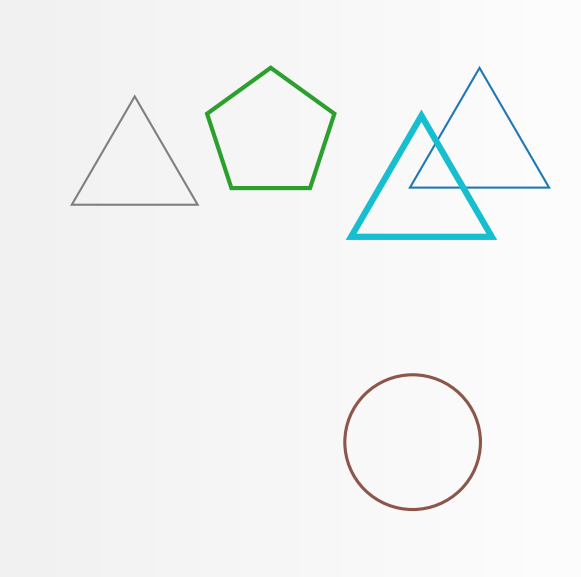[{"shape": "triangle", "thickness": 1, "radius": 0.69, "center": [0.825, 0.743]}, {"shape": "pentagon", "thickness": 2, "radius": 0.58, "center": [0.466, 0.767]}, {"shape": "circle", "thickness": 1.5, "radius": 0.58, "center": [0.71, 0.233]}, {"shape": "triangle", "thickness": 1, "radius": 0.63, "center": [0.232, 0.707]}, {"shape": "triangle", "thickness": 3, "radius": 0.7, "center": [0.725, 0.659]}]